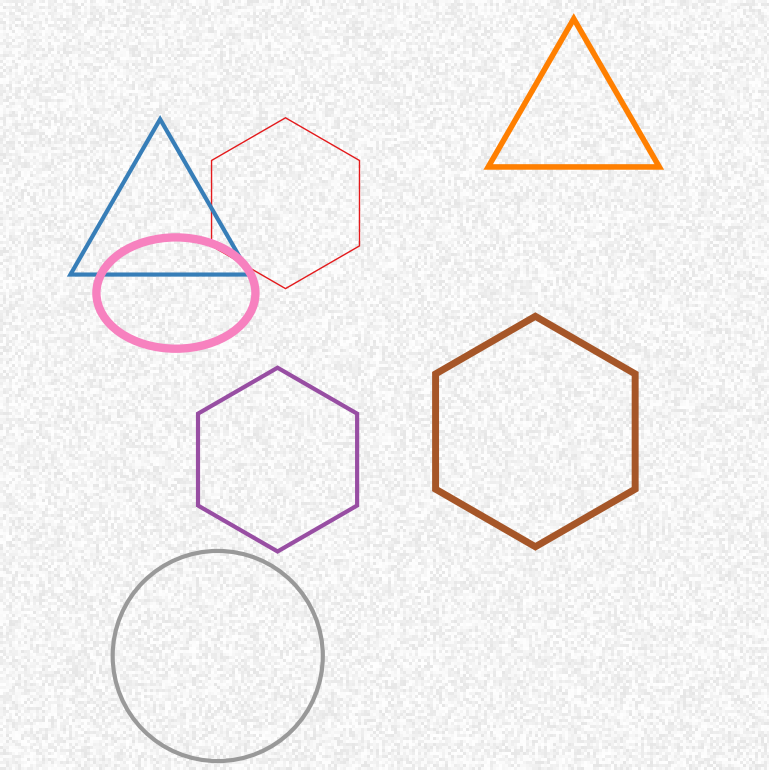[{"shape": "hexagon", "thickness": 0.5, "radius": 0.55, "center": [0.371, 0.736]}, {"shape": "triangle", "thickness": 1.5, "radius": 0.67, "center": [0.208, 0.711]}, {"shape": "hexagon", "thickness": 1.5, "radius": 0.6, "center": [0.36, 0.403]}, {"shape": "triangle", "thickness": 2, "radius": 0.64, "center": [0.745, 0.847]}, {"shape": "hexagon", "thickness": 2.5, "radius": 0.75, "center": [0.695, 0.44]}, {"shape": "oval", "thickness": 3, "radius": 0.52, "center": [0.228, 0.619]}, {"shape": "circle", "thickness": 1.5, "radius": 0.68, "center": [0.283, 0.148]}]